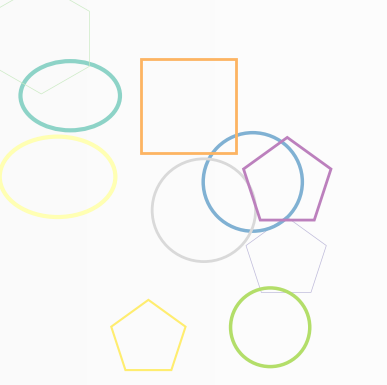[{"shape": "oval", "thickness": 3, "radius": 0.64, "center": [0.181, 0.751]}, {"shape": "oval", "thickness": 3, "radius": 0.75, "center": [0.149, 0.541]}, {"shape": "pentagon", "thickness": 0.5, "radius": 0.54, "center": [0.738, 0.329]}, {"shape": "circle", "thickness": 2.5, "radius": 0.64, "center": [0.652, 0.527]}, {"shape": "square", "thickness": 2, "radius": 0.62, "center": [0.487, 0.725]}, {"shape": "circle", "thickness": 2.5, "radius": 0.51, "center": [0.697, 0.15]}, {"shape": "circle", "thickness": 2, "radius": 0.67, "center": [0.526, 0.454]}, {"shape": "pentagon", "thickness": 2, "radius": 0.59, "center": [0.741, 0.524]}, {"shape": "hexagon", "thickness": 0.5, "radius": 0.72, "center": [0.107, 0.899]}, {"shape": "pentagon", "thickness": 1.5, "radius": 0.5, "center": [0.383, 0.12]}]